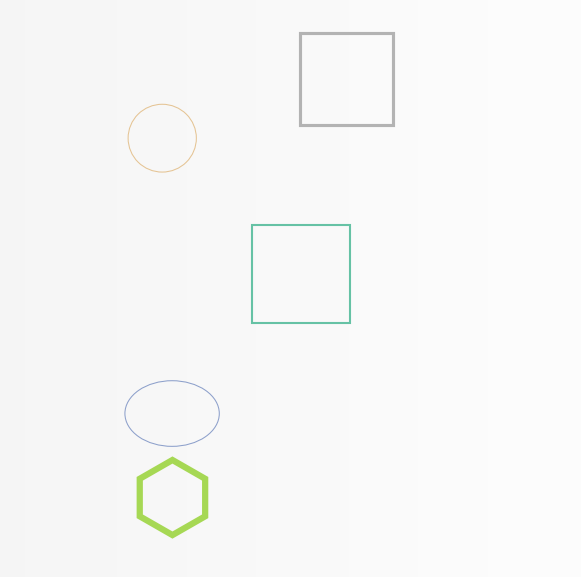[{"shape": "square", "thickness": 1, "radius": 0.42, "center": [0.518, 0.525]}, {"shape": "oval", "thickness": 0.5, "radius": 0.41, "center": [0.296, 0.283]}, {"shape": "hexagon", "thickness": 3, "radius": 0.32, "center": [0.297, 0.138]}, {"shape": "circle", "thickness": 0.5, "radius": 0.29, "center": [0.279, 0.76]}, {"shape": "square", "thickness": 1.5, "radius": 0.4, "center": [0.596, 0.862]}]